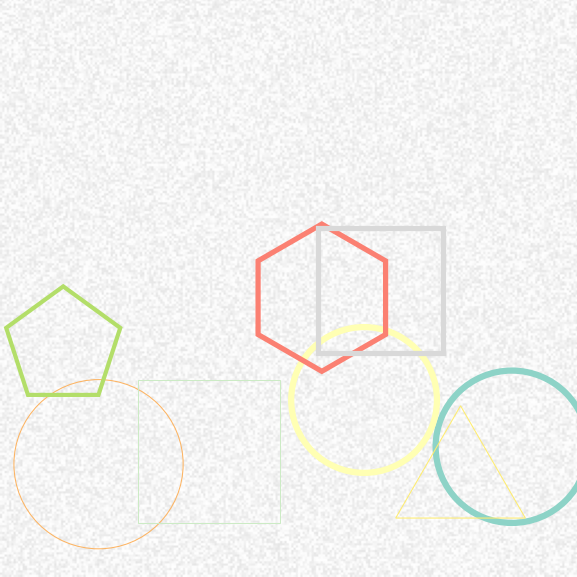[{"shape": "circle", "thickness": 3, "radius": 0.66, "center": [0.886, 0.226]}, {"shape": "circle", "thickness": 3, "radius": 0.63, "center": [0.63, 0.307]}, {"shape": "hexagon", "thickness": 2.5, "radius": 0.64, "center": [0.557, 0.484]}, {"shape": "circle", "thickness": 0.5, "radius": 0.73, "center": [0.171, 0.195]}, {"shape": "pentagon", "thickness": 2, "radius": 0.52, "center": [0.109, 0.399]}, {"shape": "square", "thickness": 2.5, "radius": 0.54, "center": [0.658, 0.496]}, {"shape": "square", "thickness": 0.5, "radius": 0.62, "center": [0.362, 0.217]}, {"shape": "triangle", "thickness": 0.5, "radius": 0.65, "center": [0.797, 0.167]}]